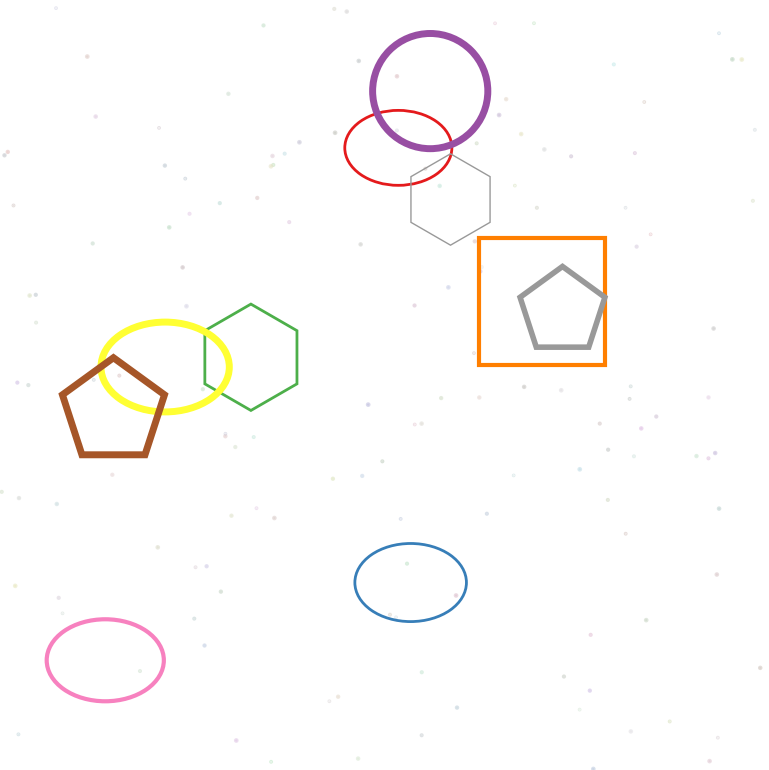[{"shape": "oval", "thickness": 1, "radius": 0.35, "center": [0.517, 0.808]}, {"shape": "oval", "thickness": 1, "radius": 0.36, "center": [0.533, 0.243]}, {"shape": "hexagon", "thickness": 1, "radius": 0.35, "center": [0.326, 0.536]}, {"shape": "circle", "thickness": 2.5, "radius": 0.37, "center": [0.559, 0.882]}, {"shape": "square", "thickness": 1.5, "radius": 0.41, "center": [0.704, 0.609]}, {"shape": "oval", "thickness": 2.5, "radius": 0.42, "center": [0.214, 0.523]}, {"shape": "pentagon", "thickness": 2.5, "radius": 0.35, "center": [0.147, 0.466]}, {"shape": "oval", "thickness": 1.5, "radius": 0.38, "center": [0.137, 0.143]}, {"shape": "hexagon", "thickness": 0.5, "radius": 0.3, "center": [0.585, 0.741]}, {"shape": "pentagon", "thickness": 2, "radius": 0.29, "center": [0.731, 0.596]}]